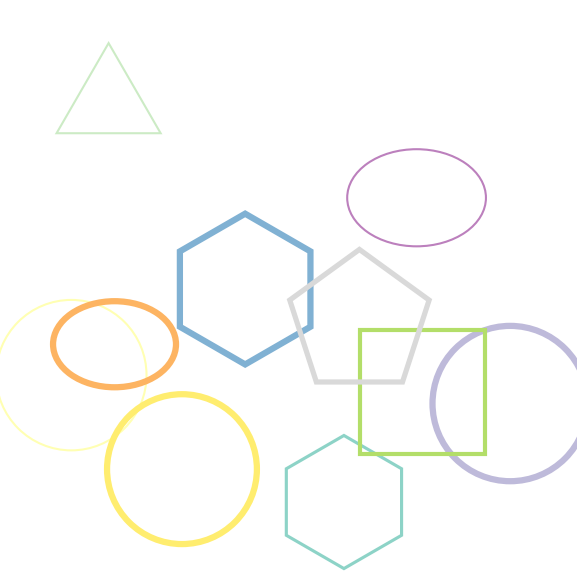[{"shape": "hexagon", "thickness": 1.5, "radius": 0.58, "center": [0.596, 0.13]}, {"shape": "circle", "thickness": 1, "radius": 0.65, "center": [0.123, 0.35]}, {"shape": "circle", "thickness": 3, "radius": 0.67, "center": [0.883, 0.3]}, {"shape": "hexagon", "thickness": 3, "radius": 0.65, "center": [0.425, 0.499]}, {"shape": "oval", "thickness": 3, "radius": 0.53, "center": [0.198, 0.403]}, {"shape": "square", "thickness": 2, "radius": 0.54, "center": [0.731, 0.32]}, {"shape": "pentagon", "thickness": 2.5, "radius": 0.63, "center": [0.622, 0.44]}, {"shape": "oval", "thickness": 1, "radius": 0.6, "center": [0.721, 0.657]}, {"shape": "triangle", "thickness": 1, "radius": 0.52, "center": [0.188, 0.82]}, {"shape": "circle", "thickness": 3, "radius": 0.65, "center": [0.315, 0.187]}]